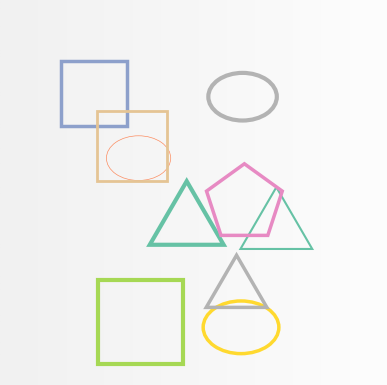[{"shape": "triangle", "thickness": 3, "radius": 0.55, "center": [0.482, 0.419]}, {"shape": "triangle", "thickness": 1.5, "radius": 0.53, "center": [0.713, 0.407]}, {"shape": "oval", "thickness": 0.5, "radius": 0.41, "center": [0.358, 0.589]}, {"shape": "square", "thickness": 2.5, "radius": 0.42, "center": [0.242, 0.757]}, {"shape": "pentagon", "thickness": 2.5, "radius": 0.51, "center": [0.631, 0.472]}, {"shape": "square", "thickness": 3, "radius": 0.55, "center": [0.363, 0.165]}, {"shape": "oval", "thickness": 2.5, "radius": 0.49, "center": [0.622, 0.15]}, {"shape": "square", "thickness": 2, "radius": 0.46, "center": [0.34, 0.62]}, {"shape": "triangle", "thickness": 2.5, "radius": 0.45, "center": [0.61, 0.247]}, {"shape": "oval", "thickness": 3, "radius": 0.44, "center": [0.626, 0.749]}]